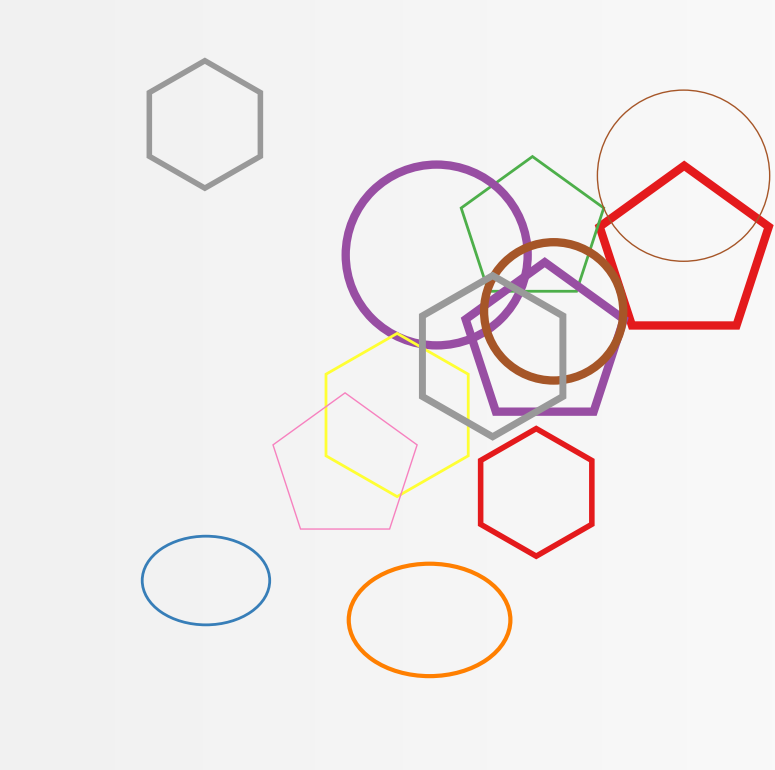[{"shape": "pentagon", "thickness": 3, "radius": 0.57, "center": [0.883, 0.67]}, {"shape": "hexagon", "thickness": 2, "radius": 0.41, "center": [0.692, 0.361]}, {"shape": "oval", "thickness": 1, "radius": 0.41, "center": [0.266, 0.246]}, {"shape": "pentagon", "thickness": 1, "radius": 0.48, "center": [0.687, 0.7]}, {"shape": "circle", "thickness": 3, "radius": 0.59, "center": [0.563, 0.669]}, {"shape": "pentagon", "thickness": 3, "radius": 0.54, "center": [0.703, 0.552]}, {"shape": "oval", "thickness": 1.5, "radius": 0.52, "center": [0.554, 0.195]}, {"shape": "hexagon", "thickness": 1, "radius": 0.53, "center": [0.512, 0.461]}, {"shape": "circle", "thickness": 0.5, "radius": 0.56, "center": [0.882, 0.772]}, {"shape": "circle", "thickness": 3, "radius": 0.45, "center": [0.714, 0.596]}, {"shape": "pentagon", "thickness": 0.5, "radius": 0.49, "center": [0.445, 0.392]}, {"shape": "hexagon", "thickness": 2.5, "radius": 0.52, "center": [0.636, 0.537]}, {"shape": "hexagon", "thickness": 2, "radius": 0.41, "center": [0.264, 0.838]}]